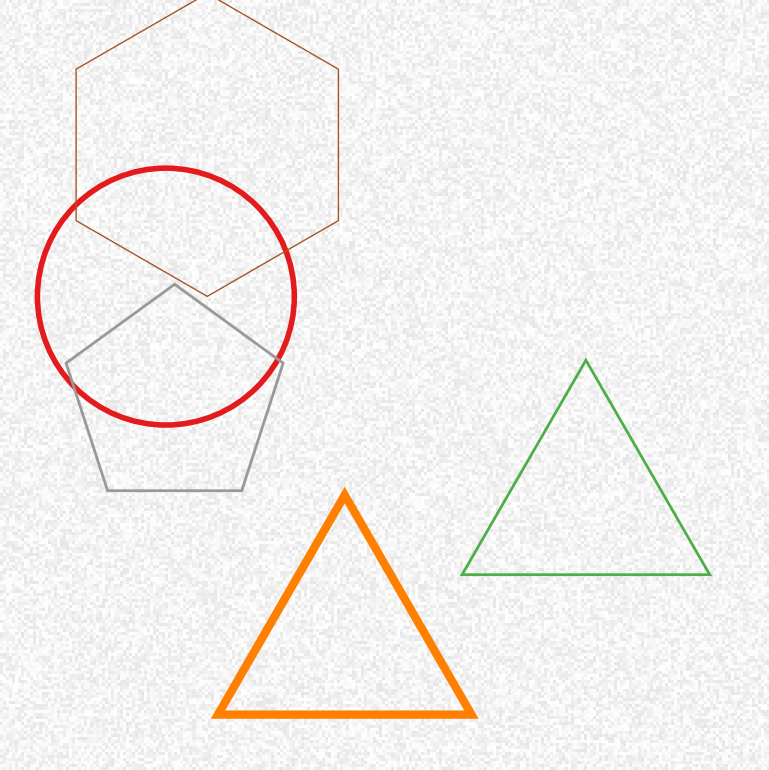[{"shape": "circle", "thickness": 2, "radius": 0.83, "center": [0.215, 0.615]}, {"shape": "triangle", "thickness": 1, "radius": 0.93, "center": [0.761, 0.346]}, {"shape": "triangle", "thickness": 3, "radius": 0.95, "center": [0.448, 0.167]}, {"shape": "hexagon", "thickness": 0.5, "radius": 0.98, "center": [0.269, 0.812]}, {"shape": "pentagon", "thickness": 1, "radius": 0.74, "center": [0.227, 0.483]}]